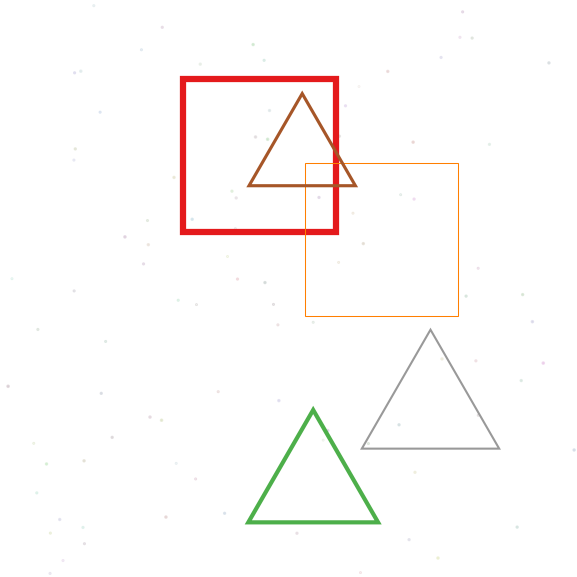[{"shape": "square", "thickness": 3, "radius": 0.66, "center": [0.45, 0.73]}, {"shape": "triangle", "thickness": 2, "radius": 0.65, "center": [0.542, 0.16]}, {"shape": "square", "thickness": 0.5, "radius": 0.66, "center": [0.66, 0.584]}, {"shape": "triangle", "thickness": 1.5, "radius": 0.53, "center": [0.523, 0.731]}, {"shape": "triangle", "thickness": 1, "radius": 0.69, "center": [0.745, 0.291]}]